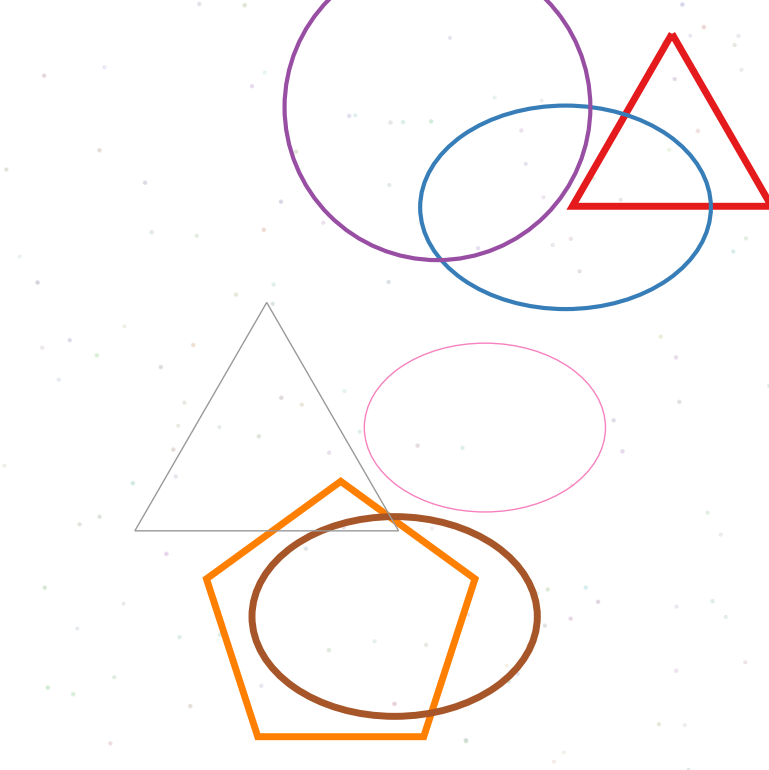[{"shape": "triangle", "thickness": 2.5, "radius": 0.75, "center": [0.873, 0.807]}, {"shape": "oval", "thickness": 1.5, "radius": 0.94, "center": [0.734, 0.731]}, {"shape": "circle", "thickness": 1.5, "radius": 0.99, "center": [0.568, 0.861]}, {"shape": "pentagon", "thickness": 2.5, "radius": 0.92, "center": [0.443, 0.192]}, {"shape": "oval", "thickness": 2.5, "radius": 0.93, "center": [0.513, 0.199]}, {"shape": "oval", "thickness": 0.5, "radius": 0.78, "center": [0.63, 0.445]}, {"shape": "triangle", "thickness": 0.5, "radius": 0.99, "center": [0.346, 0.409]}]